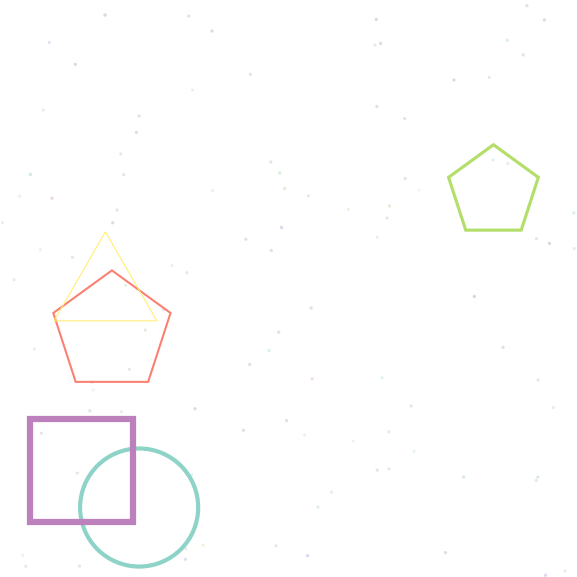[{"shape": "circle", "thickness": 2, "radius": 0.51, "center": [0.241, 0.12]}, {"shape": "pentagon", "thickness": 1, "radius": 0.53, "center": [0.194, 0.424]}, {"shape": "pentagon", "thickness": 1.5, "radius": 0.41, "center": [0.854, 0.667]}, {"shape": "square", "thickness": 3, "radius": 0.45, "center": [0.141, 0.184]}, {"shape": "triangle", "thickness": 0.5, "radius": 0.51, "center": [0.183, 0.495]}]